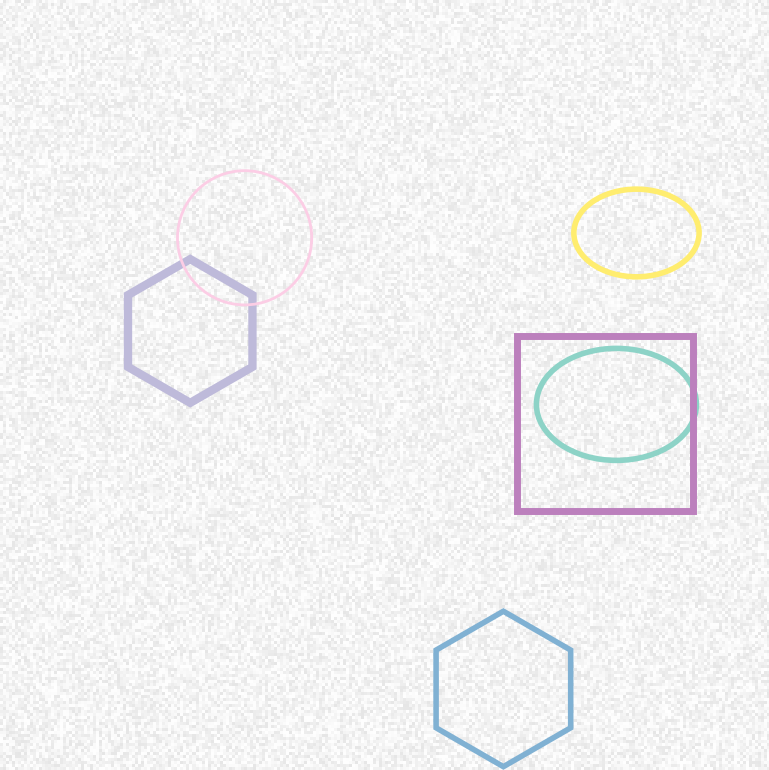[{"shape": "oval", "thickness": 2, "radius": 0.52, "center": [0.801, 0.475]}, {"shape": "hexagon", "thickness": 3, "radius": 0.47, "center": [0.247, 0.57]}, {"shape": "hexagon", "thickness": 2, "radius": 0.5, "center": [0.654, 0.105]}, {"shape": "circle", "thickness": 1, "radius": 0.44, "center": [0.318, 0.691]}, {"shape": "square", "thickness": 2.5, "radius": 0.57, "center": [0.786, 0.45]}, {"shape": "oval", "thickness": 2, "radius": 0.41, "center": [0.827, 0.697]}]